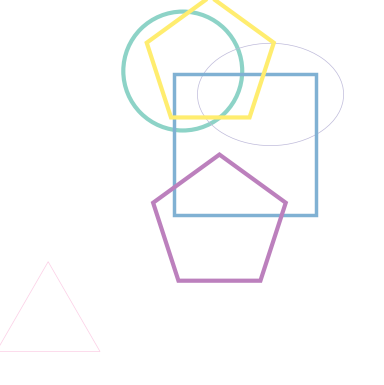[{"shape": "circle", "thickness": 3, "radius": 0.77, "center": [0.475, 0.815]}, {"shape": "oval", "thickness": 0.5, "radius": 0.95, "center": [0.703, 0.755]}, {"shape": "square", "thickness": 2.5, "radius": 0.92, "center": [0.636, 0.624]}, {"shape": "triangle", "thickness": 0.5, "radius": 0.78, "center": [0.125, 0.165]}, {"shape": "pentagon", "thickness": 3, "radius": 0.91, "center": [0.57, 0.417]}, {"shape": "pentagon", "thickness": 3, "radius": 0.87, "center": [0.546, 0.835]}]